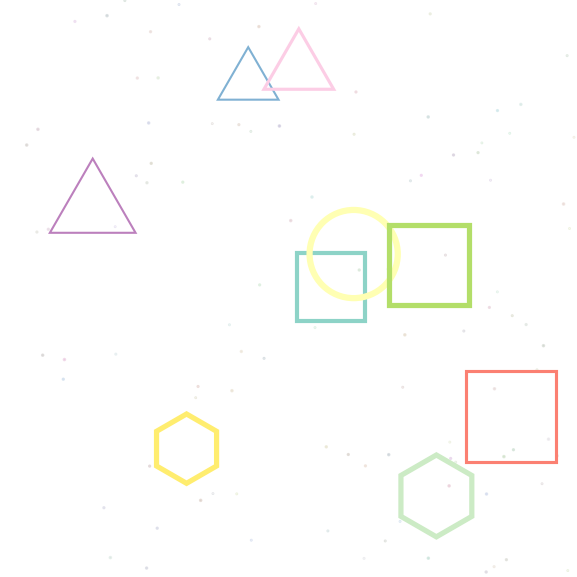[{"shape": "square", "thickness": 2, "radius": 0.3, "center": [0.573, 0.502]}, {"shape": "circle", "thickness": 3, "radius": 0.38, "center": [0.612, 0.559]}, {"shape": "square", "thickness": 1.5, "radius": 0.39, "center": [0.885, 0.278]}, {"shape": "triangle", "thickness": 1, "radius": 0.3, "center": [0.43, 0.857]}, {"shape": "square", "thickness": 2.5, "radius": 0.35, "center": [0.743, 0.541]}, {"shape": "triangle", "thickness": 1.5, "radius": 0.35, "center": [0.517, 0.879]}, {"shape": "triangle", "thickness": 1, "radius": 0.43, "center": [0.161, 0.639]}, {"shape": "hexagon", "thickness": 2.5, "radius": 0.35, "center": [0.756, 0.14]}, {"shape": "hexagon", "thickness": 2.5, "radius": 0.3, "center": [0.323, 0.222]}]